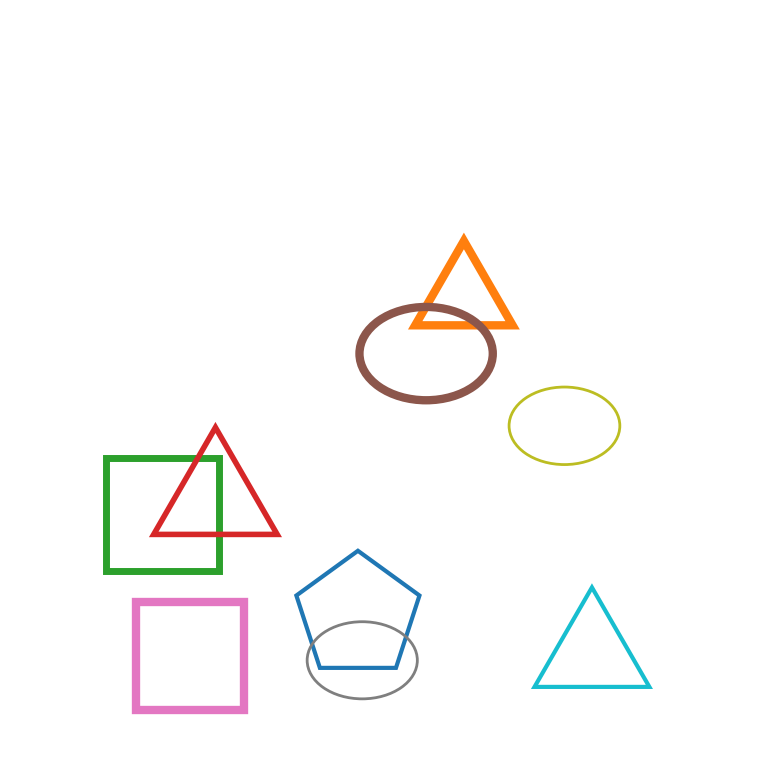[{"shape": "pentagon", "thickness": 1.5, "radius": 0.42, "center": [0.465, 0.201]}, {"shape": "triangle", "thickness": 3, "radius": 0.37, "center": [0.602, 0.614]}, {"shape": "square", "thickness": 2.5, "radius": 0.37, "center": [0.211, 0.332]}, {"shape": "triangle", "thickness": 2, "radius": 0.46, "center": [0.28, 0.352]}, {"shape": "oval", "thickness": 3, "radius": 0.43, "center": [0.553, 0.541]}, {"shape": "square", "thickness": 3, "radius": 0.35, "center": [0.247, 0.148]}, {"shape": "oval", "thickness": 1, "radius": 0.36, "center": [0.47, 0.142]}, {"shape": "oval", "thickness": 1, "radius": 0.36, "center": [0.733, 0.447]}, {"shape": "triangle", "thickness": 1.5, "radius": 0.43, "center": [0.769, 0.151]}]